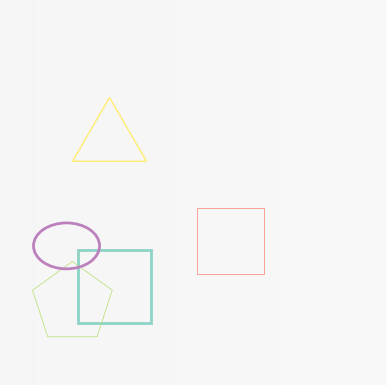[{"shape": "square", "thickness": 2, "radius": 0.48, "center": [0.296, 0.256]}, {"shape": "square", "thickness": 0.5, "radius": 0.43, "center": [0.595, 0.374]}, {"shape": "pentagon", "thickness": 0.5, "radius": 0.54, "center": [0.187, 0.213]}, {"shape": "oval", "thickness": 2, "radius": 0.43, "center": [0.172, 0.361]}, {"shape": "triangle", "thickness": 1, "radius": 0.55, "center": [0.283, 0.636]}]